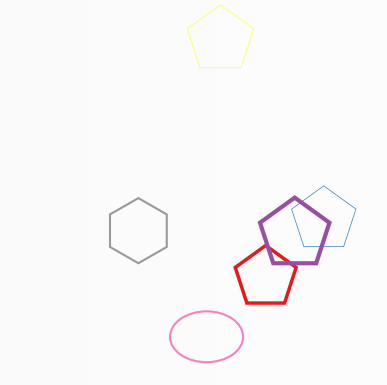[{"shape": "pentagon", "thickness": 2.5, "radius": 0.41, "center": [0.686, 0.28]}, {"shape": "pentagon", "thickness": 0.5, "radius": 0.44, "center": [0.835, 0.43]}, {"shape": "pentagon", "thickness": 3, "radius": 0.47, "center": [0.761, 0.392]}, {"shape": "pentagon", "thickness": 0.5, "radius": 0.45, "center": [0.569, 0.897]}, {"shape": "oval", "thickness": 1.5, "radius": 0.47, "center": [0.533, 0.125]}, {"shape": "hexagon", "thickness": 1.5, "radius": 0.42, "center": [0.357, 0.401]}]